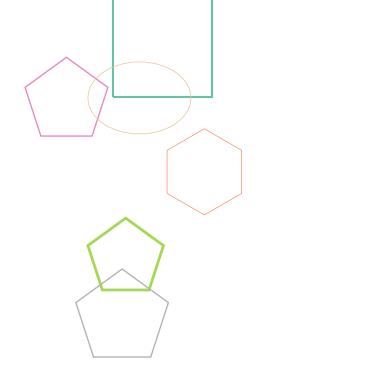[{"shape": "square", "thickness": 1.5, "radius": 0.64, "center": [0.421, 0.877]}, {"shape": "hexagon", "thickness": 0.5, "radius": 0.56, "center": [0.531, 0.554]}, {"shape": "pentagon", "thickness": 1, "radius": 0.57, "center": [0.173, 0.738]}, {"shape": "pentagon", "thickness": 2, "radius": 0.52, "center": [0.326, 0.33]}, {"shape": "oval", "thickness": 0.5, "radius": 0.67, "center": [0.362, 0.746]}, {"shape": "pentagon", "thickness": 1, "radius": 0.63, "center": [0.317, 0.175]}]